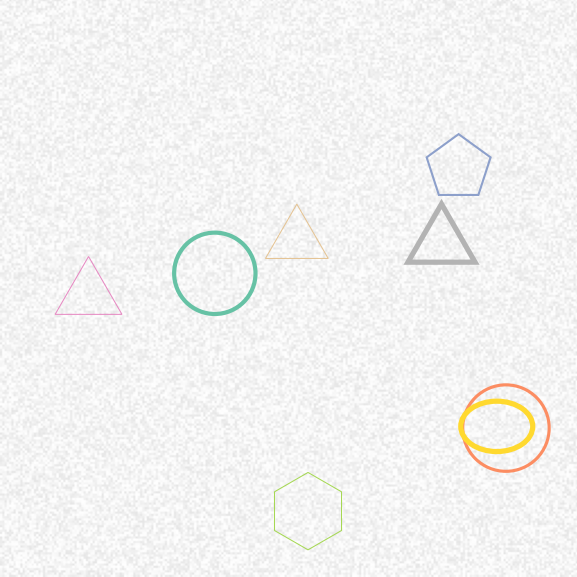[{"shape": "circle", "thickness": 2, "radius": 0.35, "center": [0.372, 0.526]}, {"shape": "circle", "thickness": 1.5, "radius": 0.37, "center": [0.876, 0.258]}, {"shape": "pentagon", "thickness": 1, "radius": 0.29, "center": [0.794, 0.709]}, {"shape": "triangle", "thickness": 0.5, "radius": 0.33, "center": [0.153, 0.488]}, {"shape": "hexagon", "thickness": 0.5, "radius": 0.34, "center": [0.533, 0.114]}, {"shape": "oval", "thickness": 2.5, "radius": 0.31, "center": [0.86, 0.261]}, {"shape": "triangle", "thickness": 0.5, "radius": 0.31, "center": [0.514, 0.583]}, {"shape": "triangle", "thickness": 2.5, "radius": 0.34, "center": [0.765, 0.579]}]